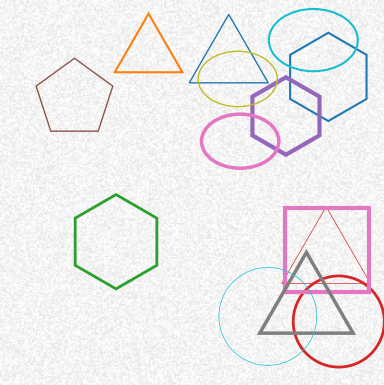[{"shape": "triangle", "thickness": 1, "radius": 0.59, "center": [0.594, 0.844]}, {"shape": "hexagon", "thickness": 1.5, "radius": 0.57, "center": [0.853, 0.8]}, {"shape": "triangle", "thickness": 1.5, "radius": 0.51, "center": [0.386, 0.863]}, {"shape": "hexagon", "thickness": 2, "radius": 0.61, "center": [0.301, 0.372]}, {"shape": "triangle", "thickness": 0.5, "radius": 0.66, "center": [0.847, 0.33]}, {"shape": "circle", "thickness": 2, "radius": 0.59, "center": [0.88, 0.165]}, {"shape": "hexagon", "thickness": 3, "radius": 0.5, "center": [0.743, 0.699]}, {"shape": "pentagon", "thickness": 1, "radius": 0.52, "center": [0.193, 0.744]}, {"shape": "square", "thickness": 3, "radius": 0.55, "center": [0.85, 0.351]}, {"shape": "oval", "thickness": 2.5, "radius": 0.5, "center": [0.624, 0.633]}, {"shape": "triangle", "thickness": 2.5, "radius": 0.7, "center": [0.796, 0.205]}, {"shape": "oval", "thickness": 1, "radius": 0.51, "center": [0.617, 0.795]}, {"shape": "oval", "thickness": 1.5, "radius": 0.58, "center": [0.814, 0.896]}, {"shape": "circle", "thickness": 0.5, "radius": 0.64, "center": [0.696, 0.178]}]